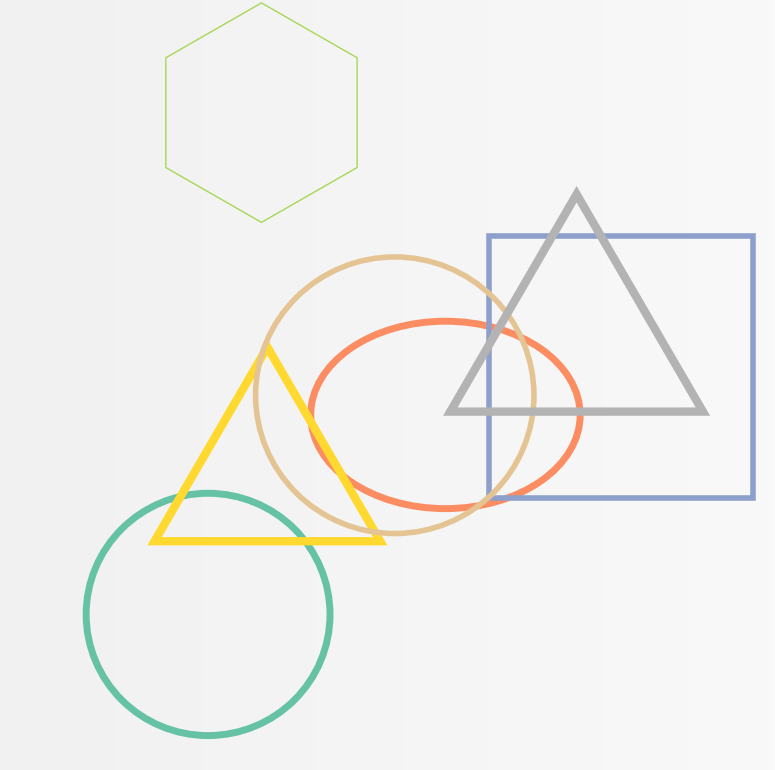[{"shape": "circle", "thickness": 2.5, "radius": 0.79, "center": [0.268, 0.202]}, {"shape": "oval", "thickness": 2.5, "radius": 0.87, "center": [0.575, 0.461]}, {"shape": "square", "thickness": 2, "radius": 0.85, "center": [0.801, 0.523]}, {"shape": "hexagon", "thickness": 0.5, "radius": 0.71, "center": [0.337, 0.854]}, {"shape": "triangle", "thickness": 3, "radius": 0.84, "center": [0.345, 0.381]}, {"shape": "circle", "thickness": 2, "radius": 0.9, "center": [0.509, 0.487]}, {"shape": "triangle", "thickness": 3, "radius": 0.94, "center": [0.744, 0.56]}]